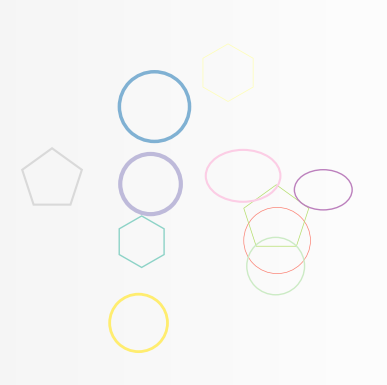[{"shape": "hexagon", "thickness": 1, "radius": 0.33, "center": [0.366, 0.372]}, {"shape": "hexagon", "thickness": 0.5, "radius": 0.37, "center": [0.589, 0.811]}, {"shape": "circle", "thickness": 3, "radius": 0.39, "center": [0.388, 0.522]}, {"shape": "circle", "thickness": 0.5, "radius": 0.43, "center": [0.715, 0.375]}, {"shape": "circle", "thickness": 2.5, "radius": 0.45, "center": [0.399, 0.723]}, {"shape": "pentagon", "thickness": 0.5, "radius": 0.44, "center": [0.713, 0.432]}, {"shape": "oval", "thickness": 1.5, "radius": 0.48, "center": [0.627, 0.543]}, {"shape": "pentagon", "thickness": 1.5, "radius": 0.4, "center": [0.134, 0.534]}, {"shape": "oval", "thickness": 1, "radius": 0.37, "center": [0.834, 0.507]}, {"shape": "circle", "thickness": 1, "radius": 0.37, "center": [0.711, 0.309]}, {"shape": "circle", "thickness": 2, "radius": 0.37, "center": [0.358, 0.161]}]